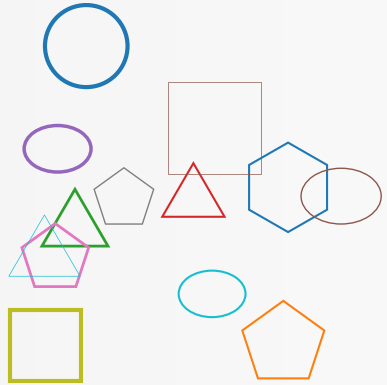[{"shape": "hexagon", "thickness": 1.5, "radius": 0.58, "center": [0.743, 0.513]}, {"shape": "circle", "thickness": 3, "radius": 0.53, "center": [0.223, 0.88]}, {"shape": "pentagon", "thickness": 1.5, "radius": 0.56, "center": [0.731, 0.107]}, {"shape": "triangle", "thickness": 2, "radius": 0.49, "center": [0.193, 0.41]}, {"shape": "triangle", "thickness": 1.5, "radius": 0.46, "center": [0.499, 0.483]}, {"shape": "oval", "thickness": 2.5, "radius": 0.43, "center": [0.149, 0.614]}, {"shape": "square", "thickness": 0.5, "radius": 0.6, "center": [0.553, 0.667]}, {"shape": "oval", "thickness": 1, "radius": 0.52, "center": [0.88, 0.491]}, {"shape": "pentagon", "thickness": 2, "radius": 0.45, "center": [0.143, 0.329]}, {"shape": "pentagon", "thickness": 1, "radius": 0.4, "center": [0.32, 0.483]}, {"shape": "square", "thickness": 3, "radius": 0.46, "center": [0.117, 0.102]}, {"shape": "triangle", "thickness": 0.5, "radius": 0.53, "center": [0.115, 0.336]}, {"shape": "oval", "thickness": 1.5, "radius": 0.43, "center": [0.547, 0.237]}]